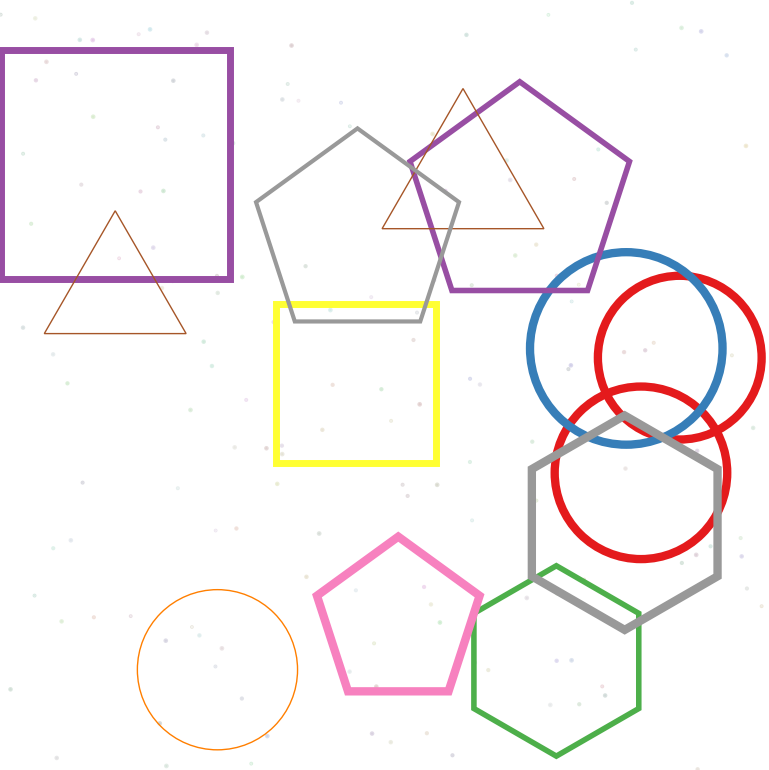[{"shape": "circle", "thickness": 3, "radius": 0.56, "center": [0.832, 0.386]}, {"shape": "circle", "thickness": 3, "radius": 0.53, "center": [0.883, 0.536]}, {"shape": "circle", "thickness": 3, "radius": 0.63, "center": [0.813, 0.547]}, {"shape": "hexagon", "thickness": 2, "radius": 0.62, "center": [0.723, 0.142]}, {"shape": "pentagon", "thickness": 2, "radius": 0.75, "center": [0.675, 0.744]}, {"shape": "square", "thickness": 2.5, "radius": 0.74, "center": [0.15, 0.786]}, {"shape": "circle", "thickness": 0.5, "radius": 0.52, "center": [0.282, 0.13]}, {"shape": "square", "thickness": 2.5, "radius": 0.52, "center": [0.462, 0.502]}, {"shape": "triangle", "thickness": 0.5, "radius": 0.61, "center": [0.601, 0.764]}, {"shape": "triangle", "thickness": 0.5, "radius": 0.53, "center": [0.15, 0.62]}, {"shape": "pentagon", "thickness": 3, "radius": 0.56, "center": [0.517, 0.192]}, {"shape": "hexagon", "thickness": 3, "radius": 0.7, "center": [0.811, 0.321]}, {"shape": "pentagon", "thickness": 1.5, "radius": 0.69, "center": [0.464, 0.695]}]